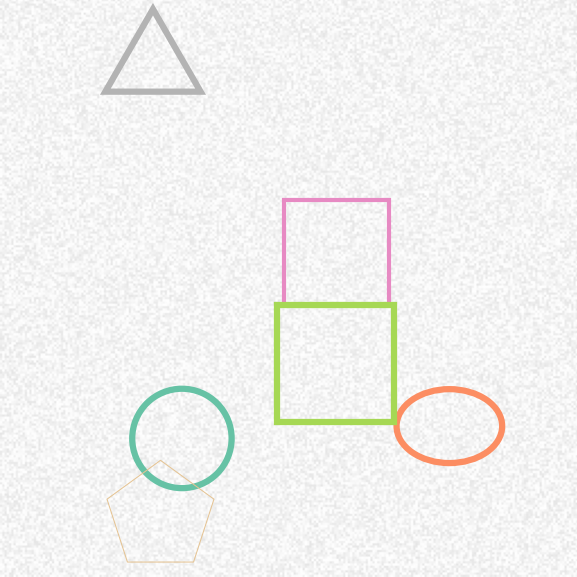[{"shape": "circle", "thickness": 3, "radius": 0.43, "center": [0.315, 0.24]}, {"shape": "oval", "thickness": 3, "radius": 0.46, "center": [0.778, 0.261]}, {"shape": "square", "thickness": 2, "radius": 0.46, "center": [0.582, 0.562]}, {"shape": "square", "thickness": 3, "radius": 0.51, "center": [0.581, 0.37]}, {"shape": "pentagon", "thickness": 0.5, "radius": 0.49, "center": [0.278, 0.105]}, {"shape": "triangle", "thickness": 3, "radius": 0.48, "center": [0.265, 0.888]}]